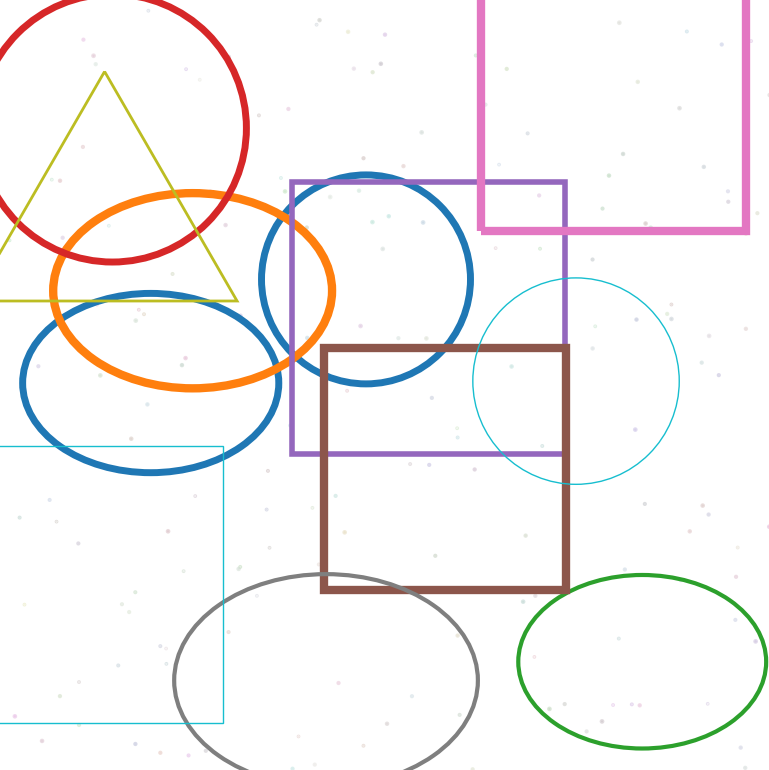[{"shape": "circle", "thickness": 2.5, "radius": 0.68, "center": [0.475, 0.637]}, {"shape": "oval", "thickness": 2.5, "radius": 0.83, "center": [0.196, 0.503]}, {"shape": "oval", "thickness": 3, "radius": 0.91, "center": [0.25, 0.622]}, {"shape": "oval", "thickness": 1.5, "radius": 0.8, "center": [0.834, 0.141]}, {"shape": "circle", "thickness": 2.5, "radius": 0.87, "center": [0.146, 0.834]}, {"shape": "square", "thickness": 2, "radius": 0.89, "center": [0.557, 0.587]}, {"shape": "square", "thickness": 3, "radius": 0.78, "center": [0.577, 0.391]}, {"shape": "square", "thickness": 3, "radius": 0.86, "center": [0.797, 0.873]}, {"shape": "oval", "thickness": 1.5, "radius": 0.99, "center": [0.423, 0.116]}, {"shape": "triangle", "thickness": 1, "radius": 0.99, "center": [0.136, 0.708]}, {"shape": "circle", "thickness": 0.5, "radius": 0.67, "center": [0.748, 0.505]}, {"shape": "square", "thickness": 0.5, "radius": 0.9, "center": [0.109, 0.241]}]